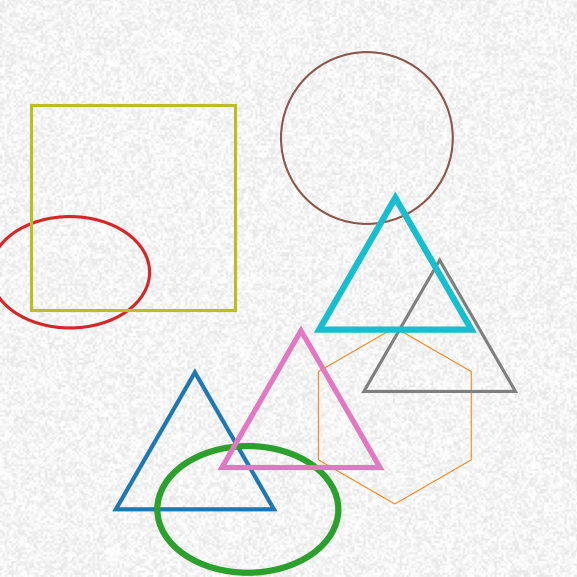[{"shape": "triangle", "thickness": 2, "radius": 0.79, "center": [0.338, 0.196]}, {"shape": "hexagon", "thickness": 0.5, "radius": 0.76, "center": [0.684, 0.279]}, {"shape": "oval", "thickness": 3, "radius": 0.78, "center": [0.429, 0.117]}, {"shape": "oval", "thickness": 1.5, "radius": 0.69, "center": [0.121, 0.528]}, {"shape": "circle", "thickness": 1, "radius": 0.74, "center": [0.635, 0.76]}, {"shape": "triangle", "thickness": 2.5, "radius": 0.79, "center": [0.521, 0.269]}, {"shape": "triangle", "thickness": 1.5, "radius": 0.76, "center": [0.761, 0.397]}, {"shape": "square", "thickness": 1.5, "radius": 0.88, "center": [0.23, 0.64]}, {"shape": "triangle", "thickness": 3, "radius": 0.76, "center": [0.685, 0.504]}]